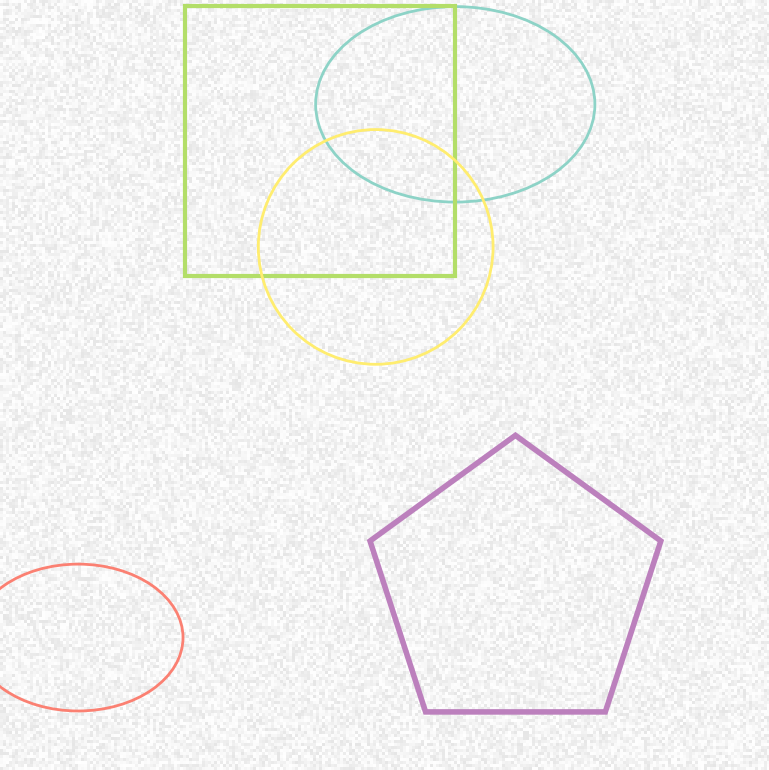[{"shape": "oval", "thickness": 1, "radius": 0.91, "center": [0.591, 0.864]}, {"shape": "oval", "thickness": 1, "radius": 0.68, "center": [0.101, 0.172]}, {"shape": "square", "thickness": 1.5, "radius": 0.88, "center": [0.416, 0.817]}, {"shape": "pentagon", "thickness": 2, "radius": 0.99, "center": [0.669, 0.236]}, {"shape": "circle", "thickness": 1, "radius": 0.76, "center": [0.488, 0.679]}]